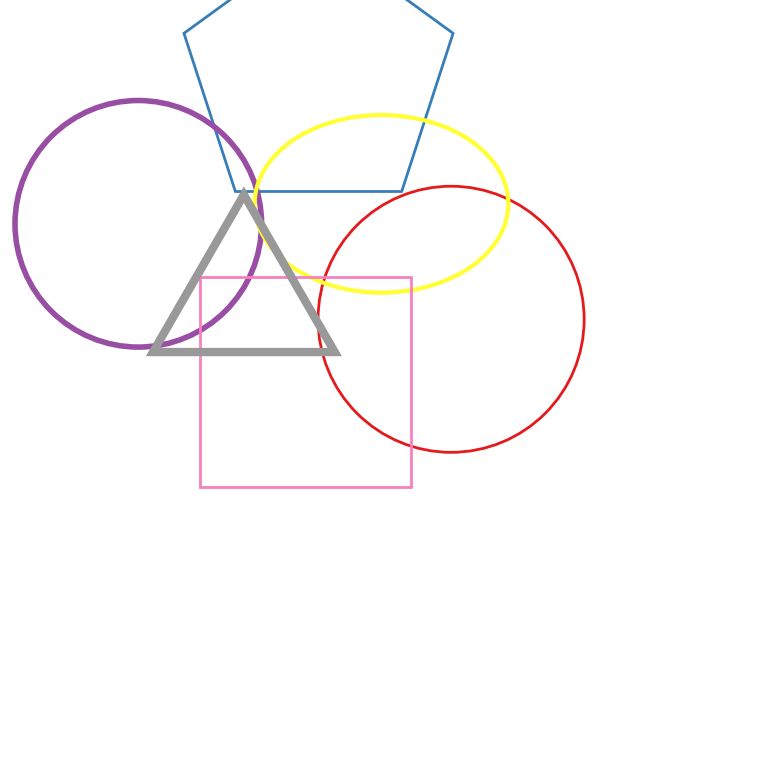[{"shape": "circle", "thickness": 1, "radius": 0.86, "center": [0.586, 0.585]}, {"shape": "pentagon", "thickness": 1, "radius": 0.92, "center": [0.414, 0.9]}, {"shape": "circle", "thickness": 2, "radius": 0.8, "center": [0.18, 0.709]}, {"shape": "oval", "thickness": 1.5, "radius": 0.82, "center": [0.495, 0.735]}, {"shape": "square", "thickness": 1, "radius": 0.68, "center": [0.397, 0.504]}, {"shape": "triangle", "thickness": 3, "radius": 0.68, "center": [0.317, 0.611]}]